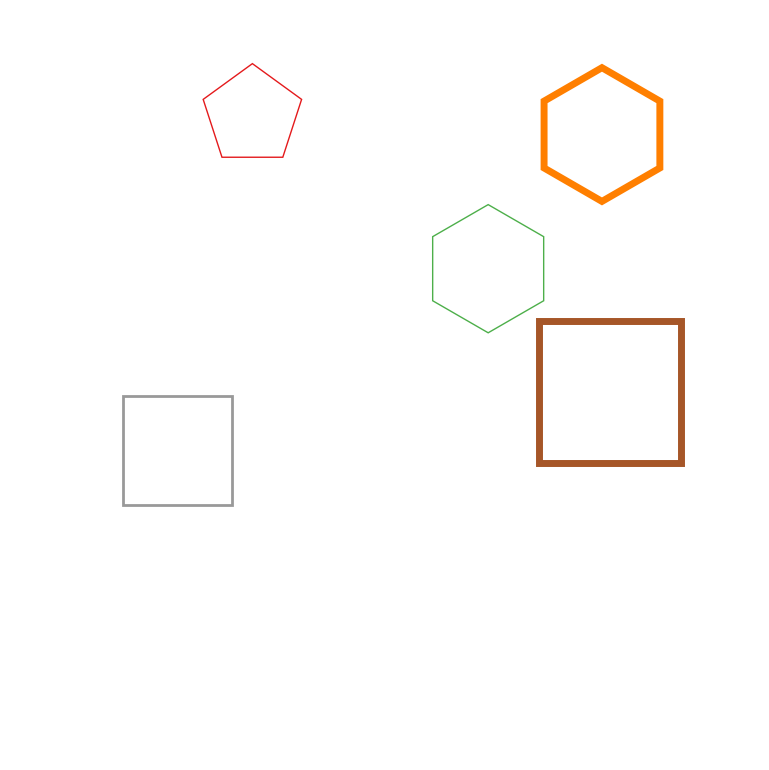[{"shape": "pentagon", "thickness": 0.5, "radius": 0.34, "center": [0.328, 0.85]}, {"shape": "hexagon", "thickness": 0.5, "radius": 0.42, "center": [0.634, 0.651]}, {"shape": "hexagon", "thickness": 2.5, "radius": 0.43, "center": [0.782, 0.825]}, {"shape": "square", "thickness": 2.5, "radius": 0.46, "center": [0.792, 0.49]}, {"shape": "square", "thickness": 1, "radius": 0.35, "center": [0.23, 0.415]}]